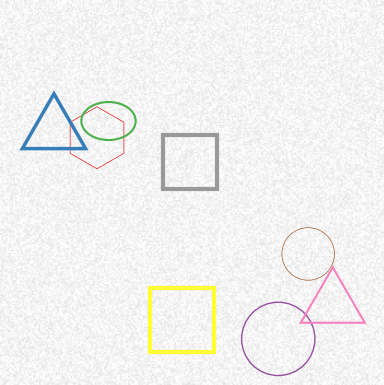[{"shape": "hexagon", "thickness": 0.5, "radius": 0.4, "center": [0.252, 0.642]}, {"shape": "triangle", "thickness": 2.5, "radius": 0.47, "center": [0.14, 0.661]}, {"shape": "oval", "thickness": 1.5, "radius": 0.35, "center": [0.282, 0.686]}, {"shape": "circle", "thickness": 1, "radius": 0.48, "center": [0.723, 0.12]}, {"shape": "square", "thickness": 3, "radius": 0.41, "center": [0.472, 0.168]}, {"shape": "circle", "thickness": 0.5, "radius": 0.34, "center": [0.8, 0.34]}, {"shape": "triangle", "thickness": 1.5, "radius": 0.48, "center": [0.864, 0.21]}, {"shape": "square", "thickness": 3, "radius": 0.35, "center": [0.493, 0.578]}]